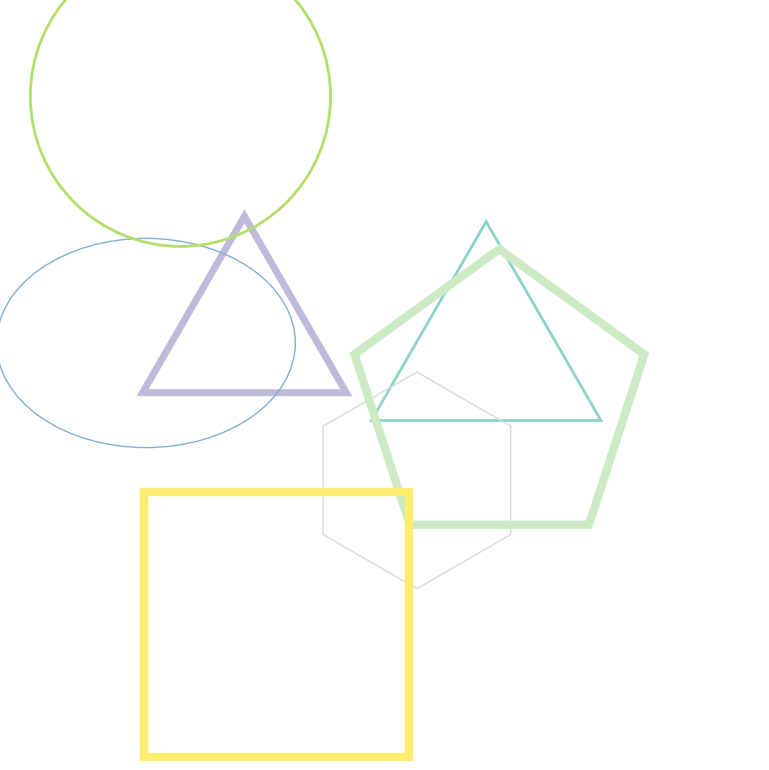[{"shape": "triangle", "thickness": 1, "radius": 0.86, "center": [0.631, 0.54]}, {"shape": "triangle", "thickness": 2.5, "radius": 0.76, "center": [0.317, 0.566]}, {"shape": "oval", "thickness": 0.5, "radius": 0.97, "center": [0.19, 0.555]}, {"shape": "circle", "thickness": 1, "radius": 0.97, "center": [0.234, 0.875]}, {"shape": "hexagon", "thickness": 0.5, "radius": 0.7, "center": [0.541, 0.376]}, {"shape": "pentagon", "thickness": 3, "radius": 0.99, "center": [0.649, 0.479]}, {"shape": "square", "thickness": 3, "radius": 0.86, "center": [0.359, 0.189]}]